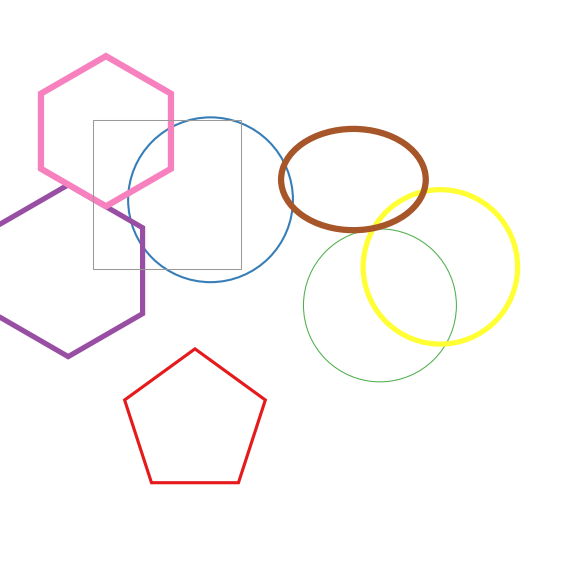[{"shape": "pentagon", "thickness": 1.5, "radius": 0.64, "center": [0.338, 0.267]}, {"shape": "circle", "thickness": 1, "radius": 0.71, "center": [0.365, 0.653]}, {"shape": "circle", "thickness": 0.5, "radius": 0.66, "center": [0.658, 0.47]}, {"shape": "hexagon", "thickness": 2.5, "radius": 0.74, "center": [0.118, 0.53]}, {"shape": "circle", "thickness": 2.5, "radius": 0.67, "center": [0.763, 0.537]}, {"shape": "oval", "thickness": 3, "radius": 0.63, "center": [0.612, 0.688]}, {"shape": "hexagon", "thickness": 3, "radius": 0.65, "center": [0.183, 0.772]}, {"shape": "square", "thickness": 0.5, "radius": 0.64, "center": [0.289, 0.662]}]